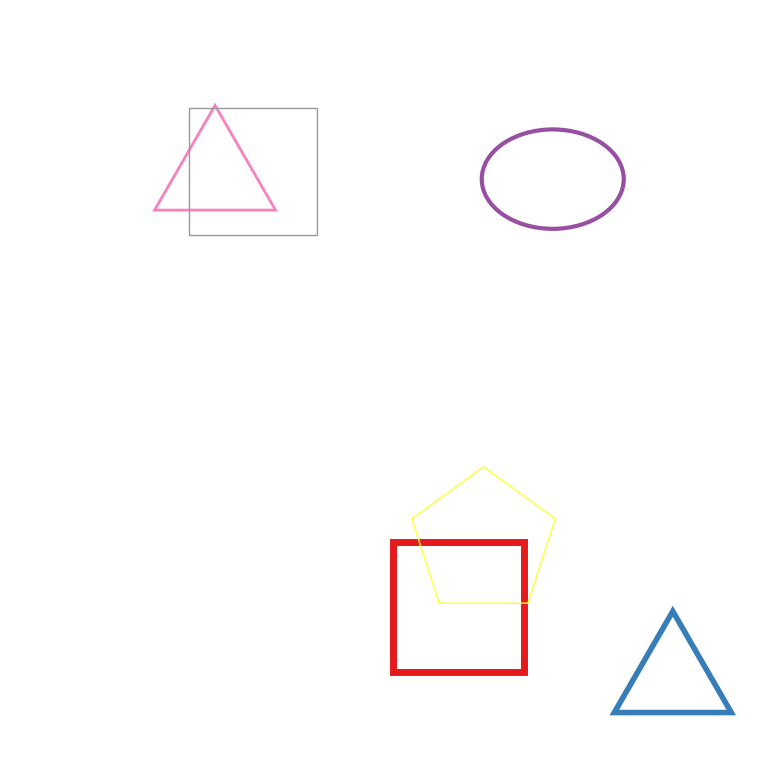[{"shape": "square", "thickness": 2.5, "radius": 0.42, "center": [0.595, 0.212]}, {"shape": "triangle", "thickness": 2, "radius": 0.44, "center": [0.874, 0.118]}, {"shape": "oval", "thickness": 1.5, "radius": 0.46, "center": [0.718, 0.767]}, {"shape": "pentagon", "thickness": 0.5, "radius": 0.49, "center": [0.628, 0.296]}, {"shape": "triangle", "thickness": 1, "radius": 0.45, "center": [0.279, 0.772]}, {"shape": "square", "thickness": 0.5, "radius": 0.41, "center": [0.329, 0.777]}]